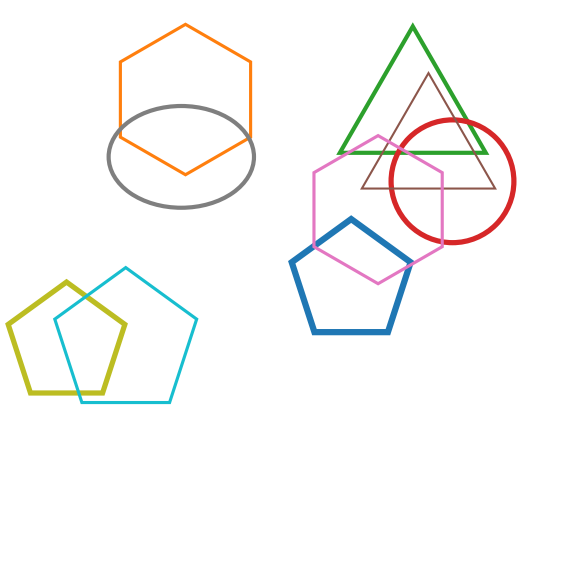[{"shape": "pentagon", "thickness": 3, "radius": 0.54, "center": [0.608, 0.512]}, {"shape": "hexagon", "thickness": 1.5, "radius": 0.65, "center": [0.321, 0.827]}, {"shape": "triangle", "thickness": 2, "radius": 0.73, "center": [0.715, 0.807]}, {"shape": "circle", "thickness": 2.5, "radius": 0.53, "center": [0.784, 0.685]}, {"shape": "triangle", "thickness": 1, "radius": 0.67, "center": [0.742, 0.739]}, {"shape": "hexagon", "thickness": 1.5, "radius": 0.64, "center": [0.655, 0.636]}, {"shape": "oval", "thickness": 2, "radius": 0.63, "center": [0.314, 0.727]}, {"shape": "pentagon", "thickness": 2.5, "radius": 0.53, "center": [0.115, 0.405]}, {"shape": "pentagon", "thickness": 1.5, "radius": 0.65, "center": [0.218, 0.407]}]